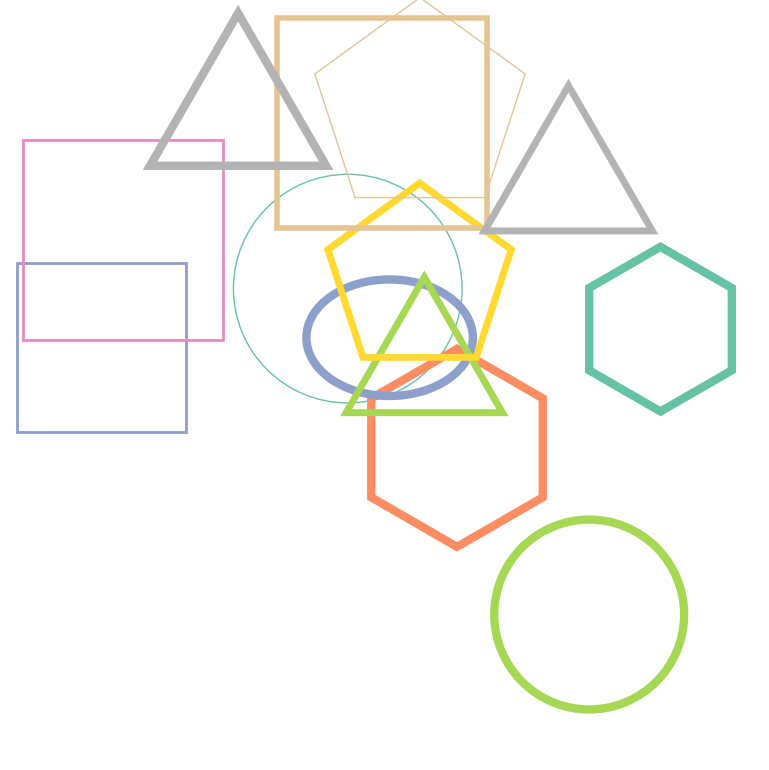[{"shape": "circle", "thickness": 0.5, "radius": 0.74, "center": [0.452, 0.625]}, {"shape": "hexagon", "thickness": 3, "radius": 0.53, "center": [0.858, 0.573]}, {"shape": "hexagon", "thickness": 3, "radius": 0.64, "center": [0.594, 0.418]}, {"shape": "oval", "thickness": 3, "radius": 0.54, "center": [0.506, 0.561]}, {"shape": "square", "thickness": 1, "radius": 0.55, "center": [0.132, 0.548]}, {"shape": "square", "thickness": 1, "radius": 0.65, "center": [0.16, 0.688]}, {"shape": "triangle", "thickness": 2.5, "radius": 0.59, "center": [0.551, 0.523]}, {"shape": "circle", "thickness": 3, "radius": 0.62, "center": [0.765, 0.202]}, {"shape": "pentagon", "thickness": 2.5, "radius": 0.63, "center": [0.545, 0.637]}, {"shape": "pentagon", "thickness": 0.5, "radius": 0.72, "center": [0.545, 0.86]}, {"shape": "square", "thickness": 2, "radius": 0.68, "center": [0.497, 0.84]}, {"shape": "triangle", "thickness": 3, "radius": 0.66, "center": [0.309, 0.851]}, {"shape": "triangle", "thickness": 2.5, "radius": 0.63, "center": [0.738, 0.763]}]